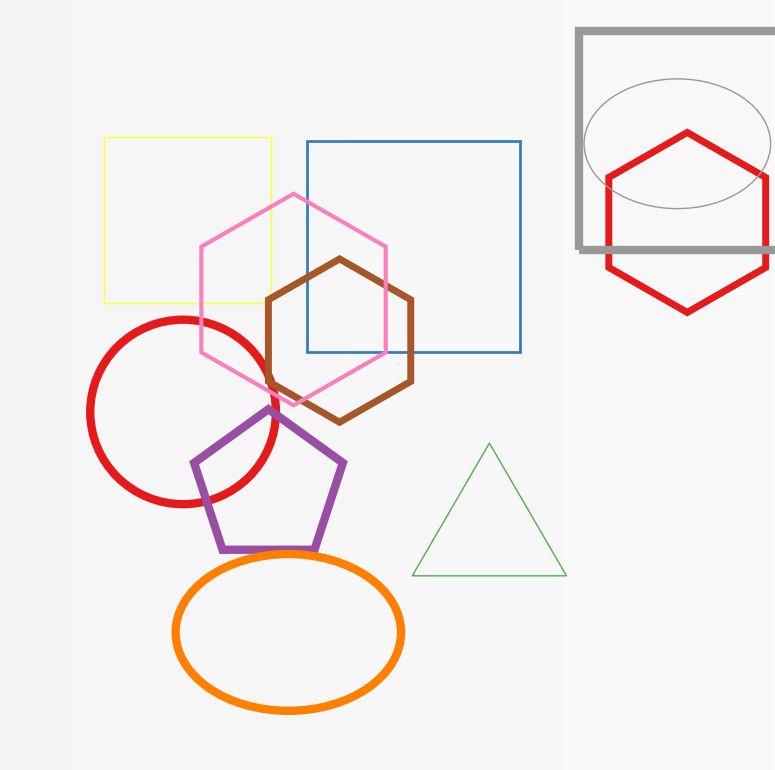[{"shape": "hexagon", "thickness": 2.5, "radius": 0.58, "center": [0.887, 0.711]}, {"shape": "circle", "thickness": 3, "radius": 0.6, "center": [0.236, 0.465]}, {"shape": "square", "thickness": 1, "radius": 0.69, "center": [0.534, 0.68]}, {"shape": "triangle", "thickness": 0.5, "radius": 0.57, "center": [0.631, 0.31]}, {"shape": "pentagon", "thickness": 3, "radius": 0.5, "center": [0.346, 0.368]}, {"shape": "oval", "thickness": 3, "radius": 0.73, "center": [0.372, 0.179]}, {"shape": "square", "thickness": 0.5, "radius": 0.54, "center": [0.242, 0.714]}, {"shape": "hexagon", "thickness": 2.5, "radius": 0.53, "center": [0.438, 0.558]}, {"shape": "hexagon", "thickness": 1.5, "radius": 0.69, "center": [0.379, 0.611]}, {"shape": "oval", "thickness": 0.5, "radius": 0.6, "center": [0.874, 0.813]}, {"shape": "square", "thickness": 3, "radius": 0.71, "center": [0.889, 0.818]}]